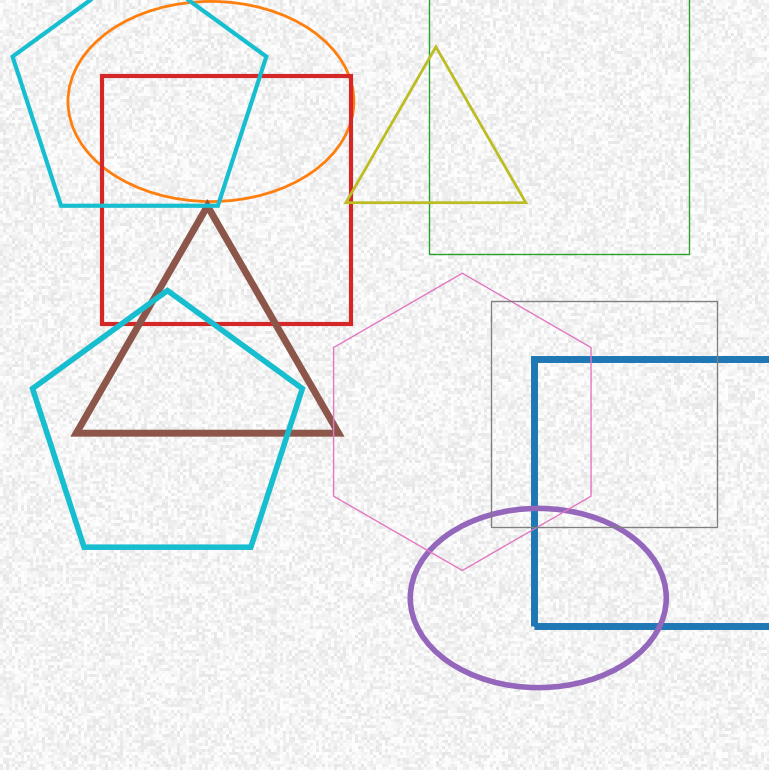[{"shape": "square", "thickness": 2.5, "radius": 0.87, "center": [0.867, 0.36]}, {"shape": "oval", "thickness": 1, "radius": 0.93, "center": [0.274, 0.868]}, {"shape": "square", "thickness": 0.5, "radius": 0.84, "center": [0.726, 0.838]}, {"shape": "square", "thickness": 1.5, "radius": 0.81, "center": [0.294, 0.74]}, {"shape": "oval", "thickness": 2, "radius": 0.83, "center": [0.699, 0.223]}, {"shape": "triangle", "thickness": 2.5, "radius": 0.98, "center": [0.269, 0.536]}, {"shape": "hexagon", "thickness": 0.5, "radius": 0.97, "center": [0.6, 0.452]}, {"shape": "square", "thickness": 0.5, "radius": 0.73, "center": [0.785, 0.462]}, {"shape": "triangle", "thickness": 1, "radius": 0.67, "center": [0.566, 0.804]}, {"shape": "pentagon", "thickness": 1.5, "radius": 0.87, "center": [0.181, 0.873]}, {"shape": "pentagon", "thickness": 2, "radius": 0.92, "center": [0.217, 0.438]}]